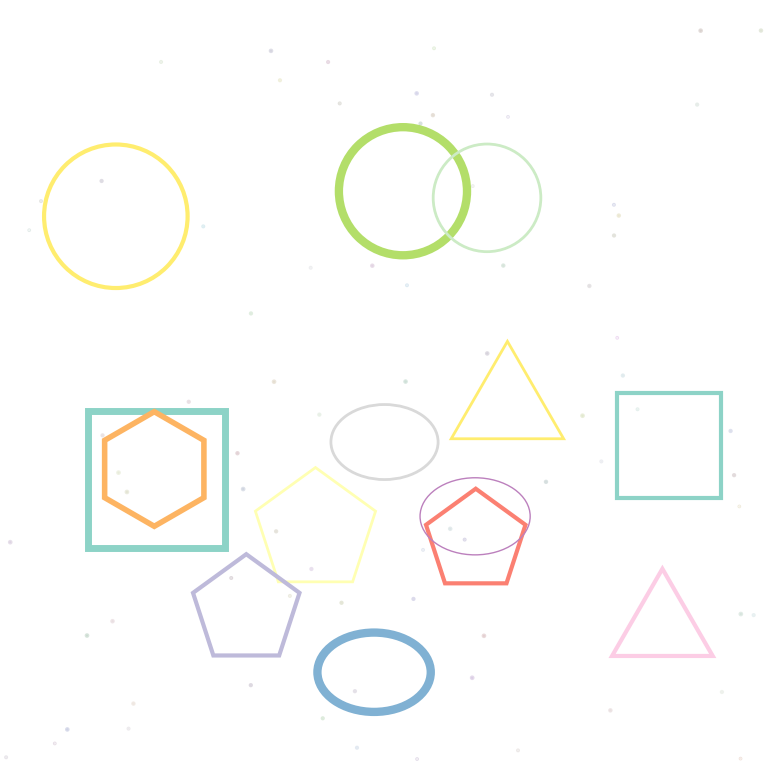[{"shape": "square", "thickness": 1.5, "radius": 0.34, "center": [0.869, 0.422]}, {"shape": "square", "thickness": 2.5, "radius": 0.44, "center": [0.203, 0.377]}, {"shape": "pentagon", "thickness": 1, "radius": 0.41, "center": [0.41, 0.311]}, {"shape": "pentagon", "thickness": 1.5, "radius": 0.36, "center": [0.32, 0.208]}, {"shape": "pentagon", "thickness": 1.5, "radius": 0.34, "center": [0.618, 0.297]}, {"shape": "oval", "thickness": 3, "radius": 0.37, "center": [0.486, 0.127]}, {"shape": "hexagon", "thickness": 2, "radius": 0.37, "center": [0.2, 0.391]}, {"shape": "circle", "thickness": 3, "radius": 0.42, "center": [0.523, 0.752]}, {"shape": "triangle", "thickness": 1.5, "radius": 0.38, "center": [0.86, 0.186]}, {"shape": "oval", "thickness": 1, "radius": 0.35, "center": [0.499, 0.426]}, {"shape": "oval", "thickness": 0.5, "radius": 0.36, "center": [0.617, 0.329]}, {"shape": "circle", "thickness": 1, "radius": 0.35, "center": [0.632, 0.743]}, {"shape": "triangle", "thickness": 1, "radius": 0.42, "center": [0.659, 0.472]}, {"shape": "circle", "thickness": 1.5, "radius": 0.47, "center": [0.15, 0.719]}]